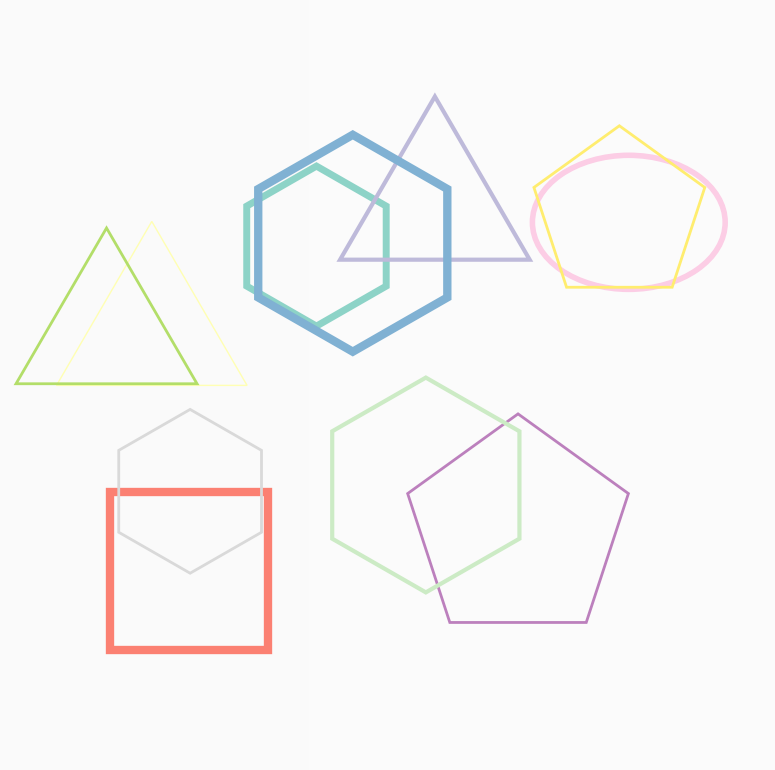[{"shape": "hexagon", "thickness": 2.5, "radius": 0.52, "center": [0.408, 0.68]}, {"shape": "triangle", "thickness": 0.5, "radius": 0.71, "center": [0.196, 0.57]}, {"shape": "triangle", "thickness": 1.5, "radius": 0.71, "center": [0.561, 0.733]}, {"shape": "square", "thickness": 3, "radius": 0.51, "center": [0.244, 0.259]}, {"shape": "hexagon", "thickness": 3, "radius": 0.7, "center": [0.455, 0.684]}, {"shape": "triangle", "thickness": 1, "radius": 0.67, "center": [0.137, 0.569]}, {"shape": "oval", "thickness": 2, "radius": 0.62, "center": [0.811, 0.711]}, {"shape": "hexagon", "thickness": 1, "radius": 0.53, "center": [0.245, 0.362]}, {"shape": "pentagon", "thickness": 1, "radius": 0.75, "center": [0.668, 0.313]}, {"shape": "hexagon", "thickness": 1.5, "radius": 0.7, "center": [0.549, 0.37]}, {"shape": "pentagon", "thickness": 1, "radius": 0.58, "center": [0.799, 0.721]}]